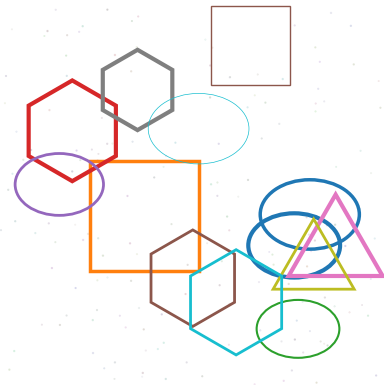[{"shape": "oval", "thickness": 2.5, "radius": 0.64, "center": [0.805, 0.443]}, {"shape": "oval", "thickness": 3, "radius": 0.6, "center": [0.764, 0.363]}, {"shape": "square", "thickness": 2.5, "radius": 0.71, "center": [0.375, 0.44]}, {"shape": "oval", "thickness": 1.5, "radius": 0.54, "center": [0.774, 0.146]}, {"shape": "hexagon", "thickness": 3, "radius": 0.65, "center": [0.188, 0.66]}, {"shape": "oval", "thickness": 2, "radius": 0.57, "center": [0.154, 0.521]}, {"shape": "square", "thickness": 1, "radius": 0.51, "center": [0.65, 0.882]}, {"shape": "hexagon", "thickness": 2, "radius": 0.63, "center": [0.501, 0.277]}, {"shape": "triangle", "thickness": 3, "radius": 0.7, "center": [0.872, 0.354]}, {"shape": "hexagon", "thickness": 3, "radius": 0.52, "center": [0.357, 0.766]}, {"shape": "triangle", "thickness": 2, "radius": 0.61, "center": [0.815, 0.31]}, {"shape": "hexagon", "thickness": 2, "radius": 0.68, "center": [0.613, 0.215]}, {"shape": "oval", "thickness": 0.5, "radius": 0.65, "center": [0.516, 0.666]}]